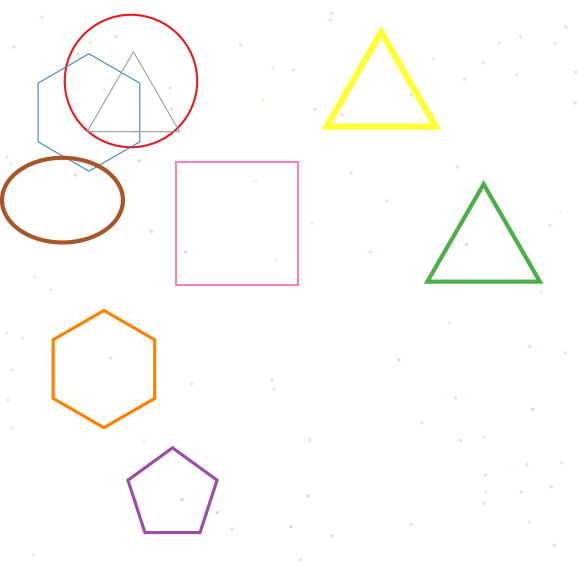[{"shape": "circle", "thickness": 1, "radius": 0.57, "center": [0.227, 0.859]}, {"shape": "hexagon", "thickness": 0.5, "radius": 0.51, "center": [0.154, 0.804]}, {"shape": "triangle", "thickness": 2, "radius": 0.56, "center": [0.837, 0.568]}, {"shape": "pentagon", "thickness": 1.5, "radius": 0.41, "center": [0.299, 0.143]}, {"shape": "hexagon", "thickness": 1.5, "radius": 0.51, "center": [0.18, 0.36]}, {"shape": "triangle", "thickness": 3, "radius": 0.55, "center": [0.66, 0.834]}, {"shape": "oval", "thickness": 2, "radius": 0.52, "center": [0.108, 0.653]}, {"shape": "square", "thickness": 1, "radius": 0.53, "center": [0.411, 0.612]}, {"shape": "triangle", "thickness": 0.5, "radius": 0.46, "center": [0.231, 0.817]}]